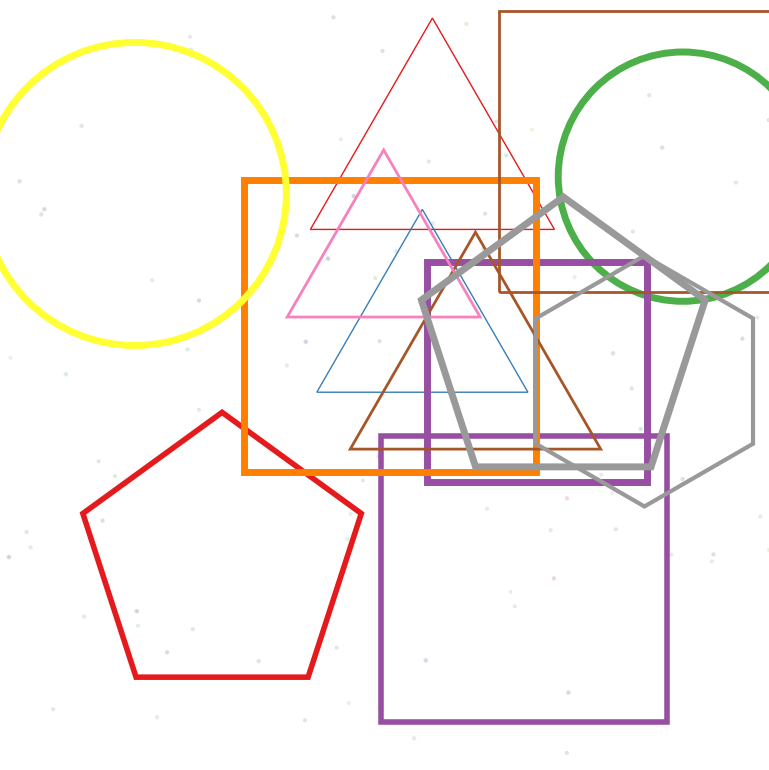[{"shape": "triangle", "thickness": 0.5, "radius": 0.91, "center": [0.562, 0.794]}, {"shape": "pentagon", "thickness": 2, "radius": 0.95, "center": [0.288, 0.274]}, {"shape": "triangle", "thickness": 0.5, "radius": 0.79, "center": [0.549, 0.57]}, {"shape": "circle", "thickness": 2.5, "radius": 0.81, "center": [0.887, 0.771]}, {"shape": "square", "thickness": 2.5, "radius": 0.71, "center": [0.697, 0.517]}, {"shape": "square", "thickness": 2, "radius": 0.93, "center": [0.68, 0.248]}, {"shape": "square", "thickness": 2.5, "radius": 0.95, "center": [0.506, 0.576]}, {"shape": "circle", "thickness": 2.5, "radius": 0.98, "center": [0.175, 0.748]}, {"shape": "square", "thickness": 1, "radius": 0.91, "center": [0.83, 0.803]}, {"shape": "triangle", "thickness": 1, "radius": 0.94, "center": [0.617, 0.511]}, {"shape": "triangle", "thickness": 1, "radius": 0.72, "center": [0.498, 0.661]}, {"shape": "pentagon", "thickness": 2.5, "radius": 0.97, "center": [0.732, 0.55]}, {"shape": "hexagon", "thickness": 1.5, "radius": 0.81, "center": [0.837, 0.505]}]